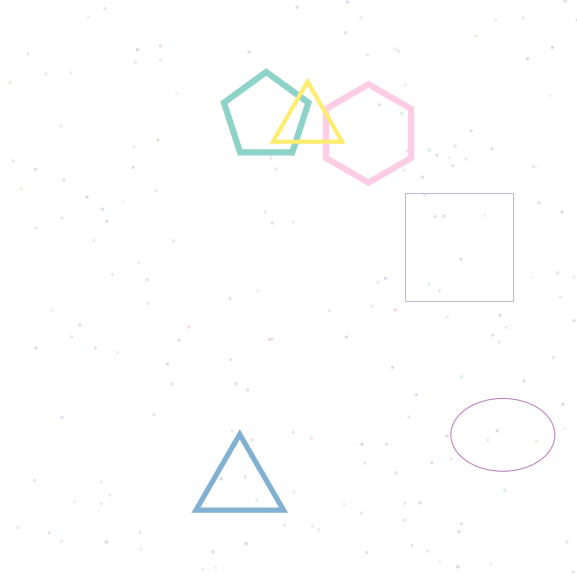[{"shape": "pentagon", "thickness": 3, "radius": 0.38, "center": [0.461, 0.798]}, {"shape": "square", "thickness": 0.5, "radius": 0.47, "center": [0.795, 0.572]}, {"shape": "triangle", "thickness": 2.5, "radius": 0.44, "center": [0.415, 0.16]}, {"shape": "hexagon", "thickness": 3, "radius": 0.43, "center": [0.638, 0.768]}, {"shape": "oval", "thickness": 0.5, "radius": 0.45, "center": [0.871, 0.246]}, {"shape": "triangle", "thickness": 2, "radius": 0.35, "center": [0.532, 0.788]}]